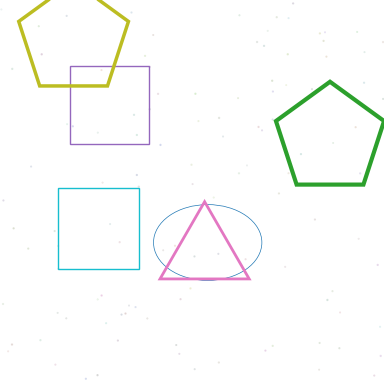[{"shape": "oval", "thickness": 0.5, "radius": 0.7, "center": [0.539, 0.37]}, {"shape": "pentagon", "thickness": 3, "radius": 0.74, "center": [0.857, 0.64]}, {"shape": "square", "thickness": 1, "radius": 0.51, "center": [0.284, 0.727]}, {"shape": "triangle", "thickness": 2, "radius": 0.67, "center": [0.531, 0.342]}, {"shape": "pentagon", "thickness": 2.5, "radius": 0.75, "center": [0.191, 0.898]}, {"shape": "square", "thickness": 1, "radius": 0.53, "center": [0.256, 0.407]}]